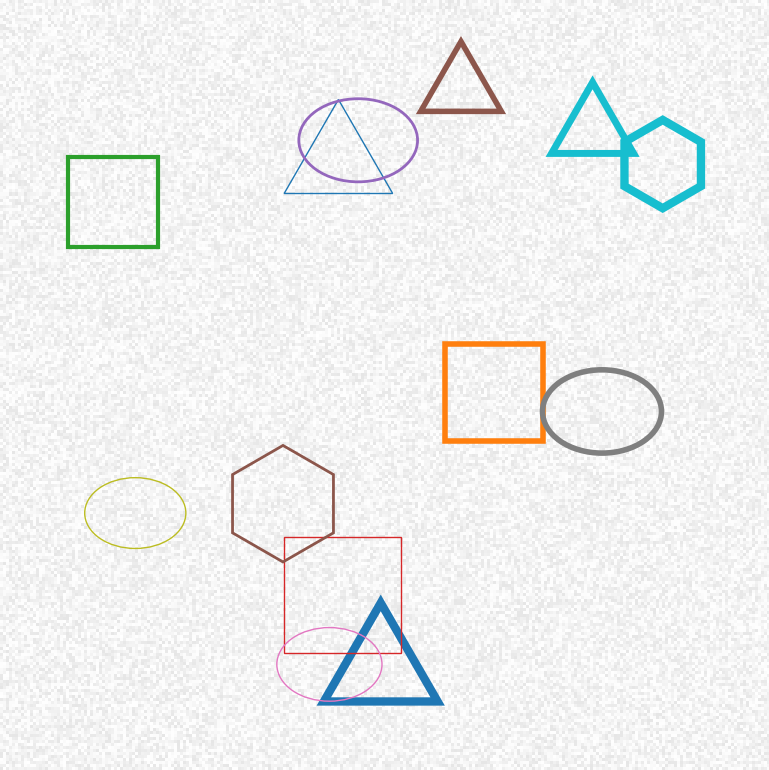[{"shape": "triangle", "thickness": 0.5, "radius": 0.41, "center": [0.44, 0.789]}, {"shape": "triangle", "thickness": 3, "radius": 0.43, "center": [0.494, 0.132]}, {"shape": "square", "thickness": 2, "radius": 0.32, "center": [0.642, 0.49]}, {"shape": "square", "thickness": 1.5, "radius": 0.29, "center": [0.147, 0.738]}, {"shape": "square", "thickness": 0.5, "radius": 0.38, "center": [0.445, 0.227]}, {"shape": "oval", "thickness": 1, "radius": 0.39, "center": [0.465, 0.818]}, {"shape": "hexagon", "thickness": 1, "radius": 0.38, "center": [0.368, 0.346]}, {"shape": "triangle", "thickness": 2, "radius": 0.3, "center": [0.599, 0.886]}, {"shape": "oval", "thickness": 0.5, "radius": 0.34, "center": [0.428, 0.137]}, {"shape": "oval", "thickness": 2, "radius": 0.39, "center": [0.782, 0.466]}, {"shape": "oval", "thickness": 0.5, "radius": 0.33, "center": [0.176, 0.334]}, {"shape": "hexagon", "thickness": 3, "radius": 0.29, "center": [0.861, 0.787]}, {"shape": "triangle", "thickness": 2.5, "radius": 0.31, "center": [0.77, 0.832]}]